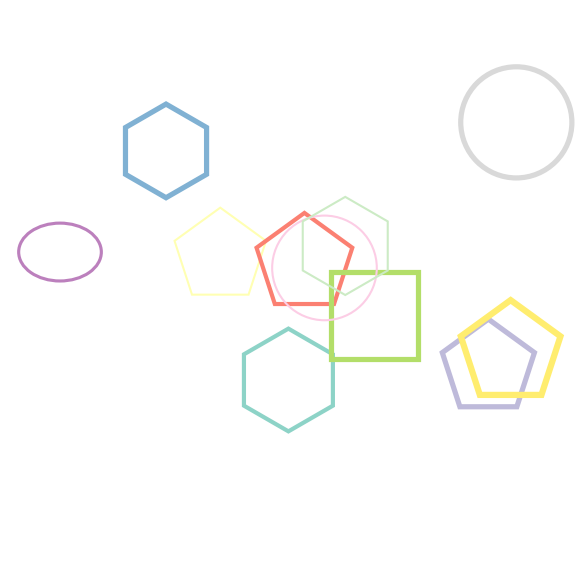[{"shape": "hexagon", "thickness": 2, "radius": 0.44, "center": [0.499, 0.341]}, {"shape": "pentagon", "thickness": 1, "radius": 0.42, "center": [0.381, 0.556]}, {"shape": "pentagon", "thickness": 2.5, "radius": 0.42, "center": [0.846, 0.363]}, {"shape": "pentagon", "thickness": 2, "radius": 0.44, "center": [0.527, 0.543]}, {"shape": "hexagon", "thickness": 2.5, "radius": 0.41, "center": [0.287, 0.738]}, {"shape": "square", "thickness": 2.5, "radius": 0.38, "center": [0.649, 0.453]}, {"shape": "circle", "thickness": 1, "radius": 0.45, "center": [0.562, 0.535]}, {"shape": "circle", "thickness": 2.5, "radius": 0.48, "center": [0.894, 0.787]}, {"shape": "oval", "thickness": 1.5, "radius": 0.36, "center": [0.104, 0.563]}, {"shape": "hexagon", "thickness": 1, "radius": 0.42, "center": [0.598, 0.573]}, {"shape": "pentagon", "thickness": 3, "radius": 0.45, "center": [0.884, 0.389]}]